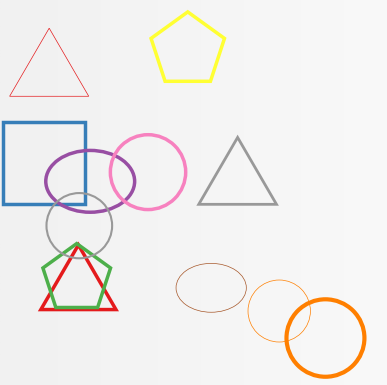[{"shape": "triangle", "thickness": 0.5, "radius": 0.59, "center": [0.127, 0.809]}, {"shape": "triangle", "thickness": 2.5, "radius": 0.56, "center": [0.202, 0.252]}, {"shape": "square", "thickness": 2.5, "radius": 0.53, "center": [0.113, 0.576]}, {"shape": "pentagon", "thickness": 2.5, "radius": 0.46, "center": [0.198, 0.276]}, {"shape": "oval", "thickness": 2.5, "radius": 0.57, "center": [0.233, 0.529]}, {"shape": "circle", "thickness": 3, "radius": 0.5, "center": [0.84, 0.122]}, {"shape": "circle", "thickness": 0.5, "radius": 0.4, "center": [0.721, 0.192]}, {"shape": "pentagon", "thickness": 2.5, "radius": 0.5, "center": [0.485, 0.869]}, {"shape": "oval", "thickness": 0.5, "radius": 0.45, "center": [0.545, 0.252]}, {"shape": "circle", "thickness": 2.5, "radius": 0.49, "center": [0.382, 0.553]}, {"shape": "circle", "thickness": 1.5, "radius": 0.42, "center": [0.205, 0.414]}, {"shape": "triangle", "thickness": 2, "radius": 0.58, "center": [0.613, 0.527]}]